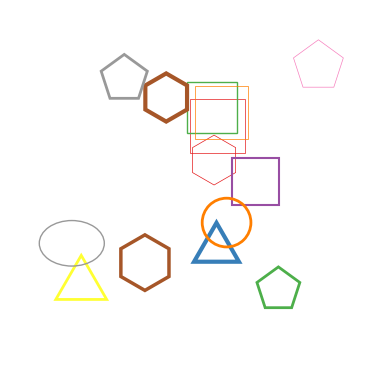[{"shape": "square", "thickness": 0.5, "radius": 0.35, "center": [0.565, 0.673]}, {"shape": "hexagon", "thickness": 0.5, "radius": 0.32, "center": [0.556, 0.584]}, {"shape": "triangle", "thickness": 3, "radius": 0.34, "center": [0.562, 0.354]}, {"shape": "pentagon", "thickness": 2, "radius": 0.29, "center": [0.723, 0.248]}, {"shape": "square", "thickness": 1, "radius": 0.33, "center": [0.551, 0.721]}, {"shape": "square", "thickness": 1.5, "radius": 0.31, "center": [0.663, 0.528]}, {"shape": "circle", "thickness": 2, "radius": 0.32, "center": [0.588, 0.422]}, {"shape": "square", "thickness": 0.5, "radius": 0.35, "center": [0.575, 0.708]}, {"shape": "triangle", "thickness": 2, "radius": 0.38, "center": [0.211, 0.26]}, {"shape": "hexagon", "thickness": 3, "radius": 0.31, "center": [0.432, 0.747]}, {"shape": "hexagon", "thickness": 2.5, "radius": 0.36, "center": [0.376, 0.318]}, {"shape": "pentagon", "thickness": 0.5, "radius": 0.34, "center": [0.827, 0.829]}, {"shape": "pentagon", "thickness": 2, "radius": 0.32, "center": [0.323, 0.796]}, {"shape": "oval", "thickness": 1, "radius": 0.42, "center": [0.186, 0.368]}]